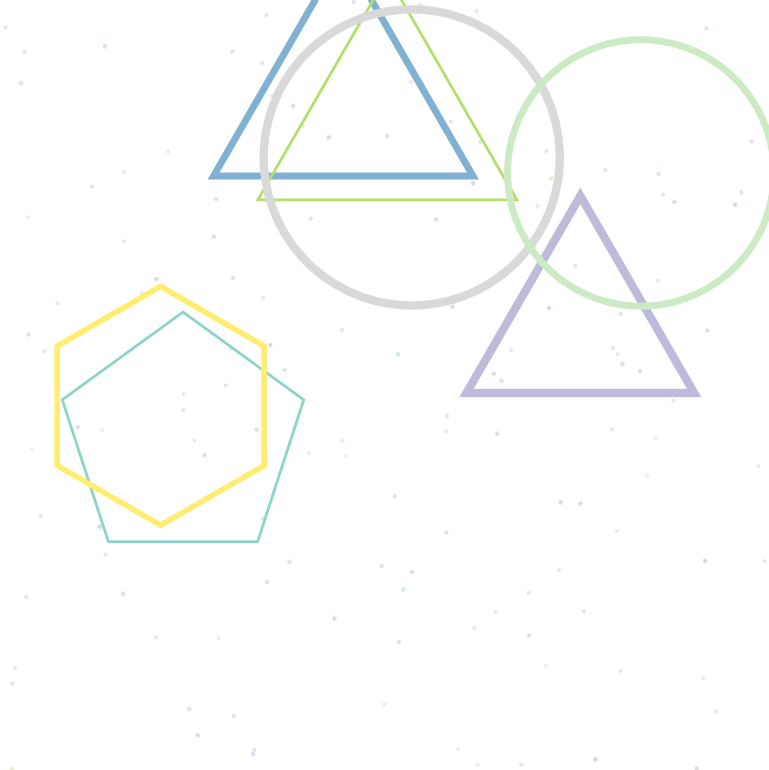[{"shape": "pentagon", "thickness": 1, "radius": 0.82, "center": [0.238, 0.43]}, {"shape": "triangle", "thickness": 3, "radius": 0.85, "center": [0.754, 0.575]}, {"shape": "triangle", "thickness": 2.5, "radius": 0.97, "center": [0.446, 0.869]}, {"shape": "triangle", "thickness": 1, "radius": 0.97, "center": [0.503, 0.838]}, {"shape": "circle", "thickness": 3, "radius": 0.96, "center": [0.535, 0.796]}, {"shape": "circle", "thickness": 2.5, "radius": 0.87, "center": [0.832, 0.775]}, {"shape": "hexagon", "thickness": 2, "radius": 0.78, "center": [0.209, 0.473]}]